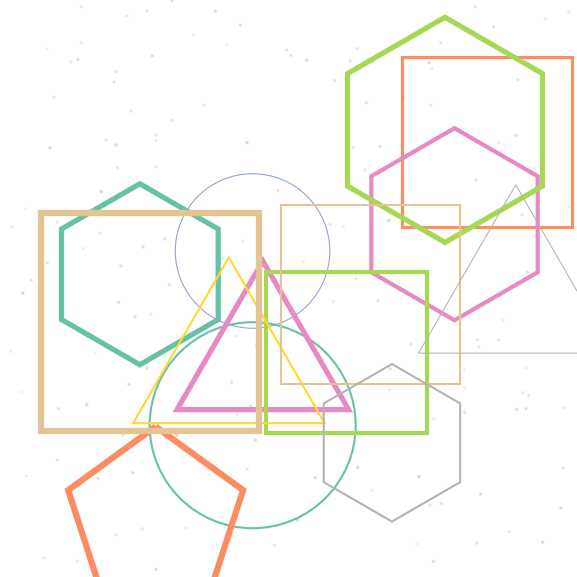[{"shape": "circle", "thickness": 1, "radius": 0.89, "center": [0.438, 0.263]}, {"shape": "hexagon", "thickness": 2.5, "radius": 0.78, "center": [0.242, 0.524]}, {"shape": "pentagon", "thickness": 3, "radius": 0.8, "center": [0.269, 0.101]}, {"shape": "square", "thickness": 1.5, "radius": 0.74, "center": [0.843, 0.753]}, {"shape": "circle", "thickness": 0.5, "radius": 0.67, "center": [0.437, 0.565]}, {"shape": "triangle", "thickness": 2.5, "radius": 0.86, "center": [0.455, 0.376]}, {"shape": "hexagon", "thickness": 2, "radius": 0.83, "center": [0.787, 0.611]}, {"shape": "hexagon", "thickness": 2.5, "radius": 0.97, "center": [0.771, 0.774]}, {"shape": "square", "thickness": 2, "radius": 0.7, "center": [0.6, 0.389]}, {"shape": "triangle", "thickness": 1, "radius": 0.96, "center": [0.396, 0.362]}, {"shape": "square", "thickness": 1, "radius": 0.77, "center": [0.642, 0.49]}, {"shape": "square", "thickness": 3, "radius": 0.94, "center": [0.259, 0.441]}, {"shape": "hexagon", "thickness": 1, "radius": 0.68, "center": [0.679, 0.232]}, {"shape": "triangle", "thickness": 0.5, "radius": 0.97, "center": [0.893, 0.485]}]